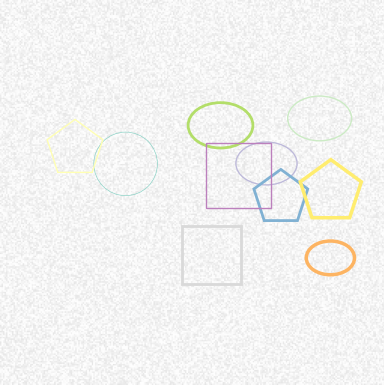[{"shape": "circle", "thickness": 0.5, "radius": 0.41, "center": [0.326, 0.574]}, {"shape": "pentagon", "thickness": 1, "radius": 0.38, "center": [0.195, 0.614]}, {"shape": "oval", "thickness": 1, "radius": 0.4, "center": [0.692, 0.575]}, {"shape": "pentagon", "thickness": 2, "radius": 0.37, "center": [0.729, 0.487]}, {"shape": "oval", "thickness": 2.5, "radius": 0.31, "center": [0.858, 0.33]}, {"shape": "oval", "thickness": 2, "radius": 0.42, "center": [0.573, 0.674]}, {"shape": "square", "thickness": 2, "radius": 0.38, "center": [0.55, 0.338]}, {"shape": "square", "thickness": 1, "radius": 0.42, "center": [0.62, 0.544]}, {"shape": "oval", "thickness": 1, "radius": 0.41, "center": [0.83, 0.692]}, {"shape": "pentagon", "thickness": 2.5, "radius": 0.42, "center": [0.859, 0.502]}]